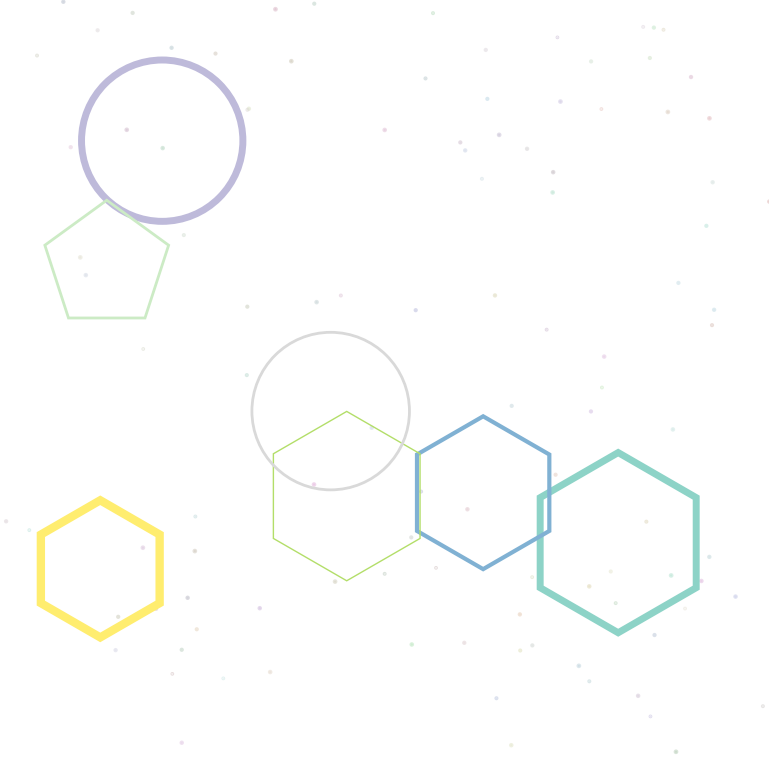[{"shape": "hexagon", "thickness": 2.5, "radius": 0.58, "center": [0.803, 0.295]}, {"shape": "circle", "thickness": 2.5, "radius": 0.52, "center": [0.211, 0.817]}, {"shape": "hexagon", "thickness": 1.5, "radius": 0.5, "center": [0.627, 0.36]}, {"shape": "hexagon", "thickness": 0.5, "radius": 0.55, "center": [0.45, 0.356]}, {"shape": "circle", "thickness": 1, "radius": 0.51, "center": [0.429, 0.466]}, {"shape": "pentagon", "thickness": 1, "radius": 0.42, "center": [0.139, 0.655]}, {"shape": "hexagon", "thickness": 3, "radius": 0.45, "center": [0.13, 0.261]}]